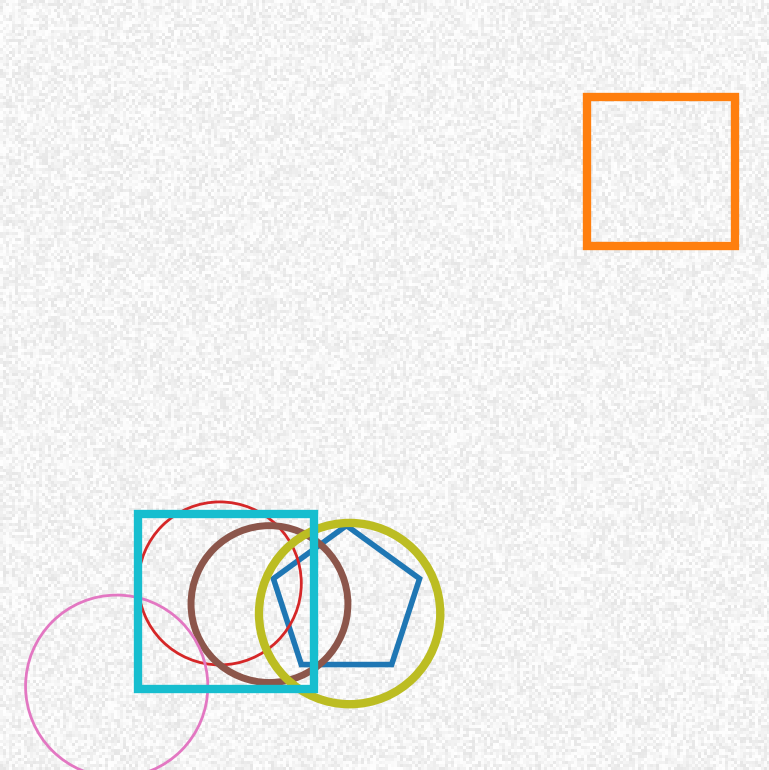[{"shape": "pentagon", "thickness": 2, "radius": 0.5, "center": [0.45, 0.218]}, {"shape": "square", "thickness": 3, "radius": 0.48, "center": [0.858, 0.777]}, {"shape": "circle", "thickness": 1, "radius": 0.53, "center": [0.285, 0.242]}, {"shape": "circle", "thickness": 2.5, "radius": 0.51, "center": [0.35, 0.215]}, {"shape": "circle", "thickness": 1, "radius": 0.59, "center": [0.152, 0.109]}, {"shape": "circle", "thickness": 3, "radius": 0.59, "center": [0.454, 0.203]}, {"shape": "square", "thickness": 3, "radius": 0.57, "center": [0.294, 0.219]}]